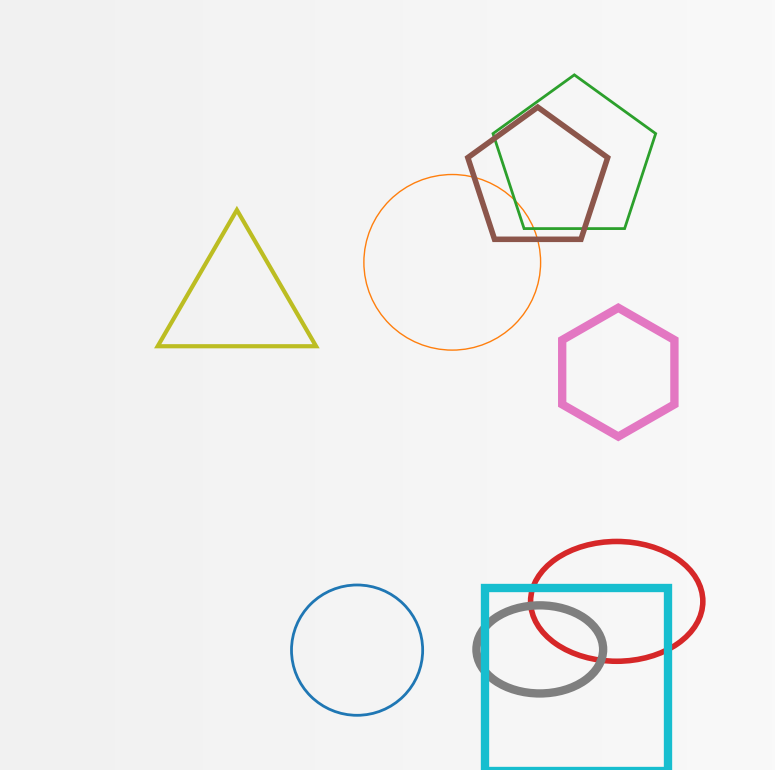[{"shape": "circle", "thickness": 1, "radius": 0.42, "center": [0.461, 0.156]}, {"shape": "circle", "thickness": 0.5, "radius": 0.57, "center": [0.584, 0.659]}, {"shape": "pentagon", "thickness": 1, "radius": 0.55, "center": [0.741, 0.792]}, {"shape": "oval", "thickness": 2, "radius": 0.56, "center": [0.796, 0.219]}, {"shape": "pentagon", "thickness": 2, "radius": 0.47, "center": [0.694, 0.766]}, {"shape": "hexagon", "thickness": 3, "radius": 0.42, "center": [0.798, 0.517]}, {"shape": "oval", "thickness": 3, "radius": 0.41, "center": [0.697, 0.157]}, {"shape": "triangle", "thickness": 1.5, "radius": 0.59, "center": [0.306, 0.609]}, {"shape": "square", "thickness": 3, "radius": 0.59, "center": [0.744, 0.118]}]